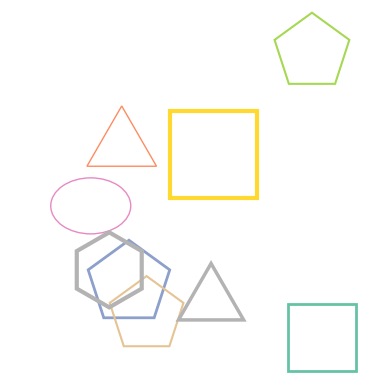[{"shape": "square", "thickness": 2, "radius": 0.44, "center": [0.837, 0.124]}, {"shape": "triangle", "thickness": 1, "radius": 0.52, "center": [0.316, 0.62]}, {"shape": "pentagon", "thickness": 2, "radius": 0.56, "center": [0.335, 0.265]}, {"shape": "oval", "thickness": 1, "radius": 0.52, "center": [0.236, 0.465]}, {"shape": "pentagon", "thickness": 1.5, "radius": 0.51, "center": [0.81, 0.865]}, {"shape": "square", "thickness": 3, "radius": 0.56, "center": [0.554, 0.599]}, {"shape": "pentagon", "thickness": 1.5, "radius": 0.5, "center": [0.381, 0.182]}, {"shape": "hexagon", "thickness": 3, "radius": 0.49, "center": [0.284, 0.299]}, {"shape": "triangle", "thickness": 2.5, "radius": 0.49, "center": [0.548, 0.218]}]